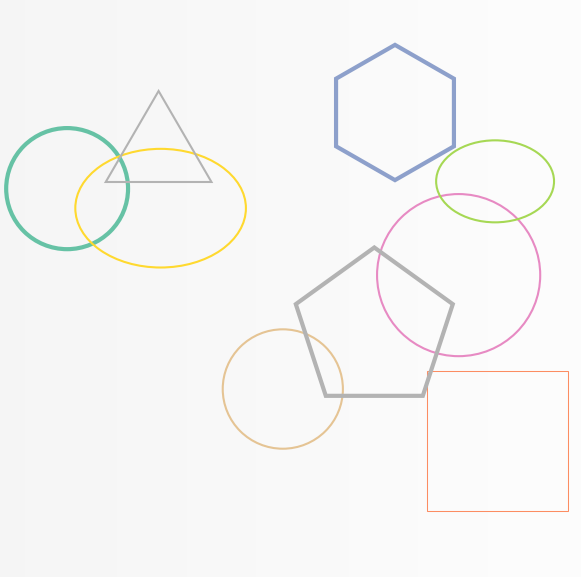[{"shape": "circle", "thickness": 2, "radius": 0.52, "center": [0.115, 0.673]}, {"shape": "square", "thickness": 0.5, "radius": 0.61, "center": [0.857, 0.235]}, {"shape": "hexagon", "thickness": 2, "radius": 0.59, "center": [0.68, 0.804]}, {"shape": "circle", "thickness": 1, "radius": 0.7, "center": [0.789, 0.523]}, {"shape": "oval", "thickness": 1, "radius": 0.51, "center": [0.852, 0.685]}, {"shape": "oval", "thickness": 1, "radius": 0.73, "center": [0.276, 0.639]}, {"shape": "circle", "thickness": 1, "radius": 0.52, "center": [0.487, 0.326]}, {"shape": "pentagon", "thickness": 2, "radius": 0.71, "center": [0.644, 0.429]}, {"shape": "triangle", "thickness": 1, "radius": 0.53, "center": [0.273, 0.737]}]